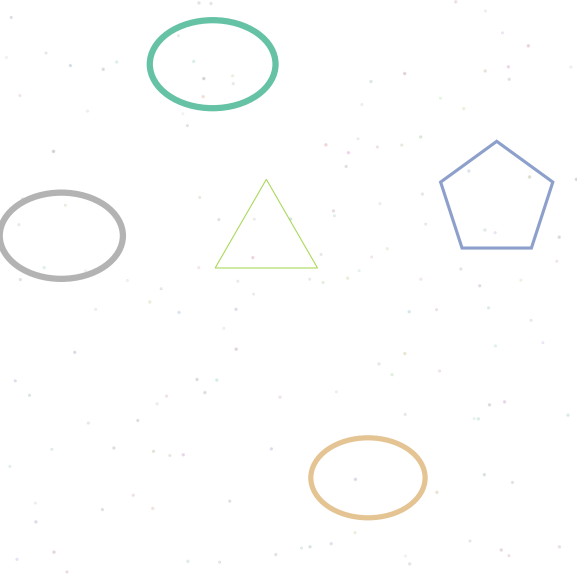[{"shape": "oval", "thickness": 3, "radius": 0.54, "center": [0.368, 0.888]}, {"shape": "pentagon", "thickness": 1.5, "radius": 0.51, "center": [0.86, 0.652]}, {"shape": "triangle", "thickness": 0.5, "radius": 0.51, "center": [0.461, 0.586]}, {"shape": "oval", "thickness": 2.5, "radius": 0.49, "center": [0.637, 0.172]}, {"shape": "oval", "thickness": 3, "radius": 0.53, "center": [0.106, 0.591]}]